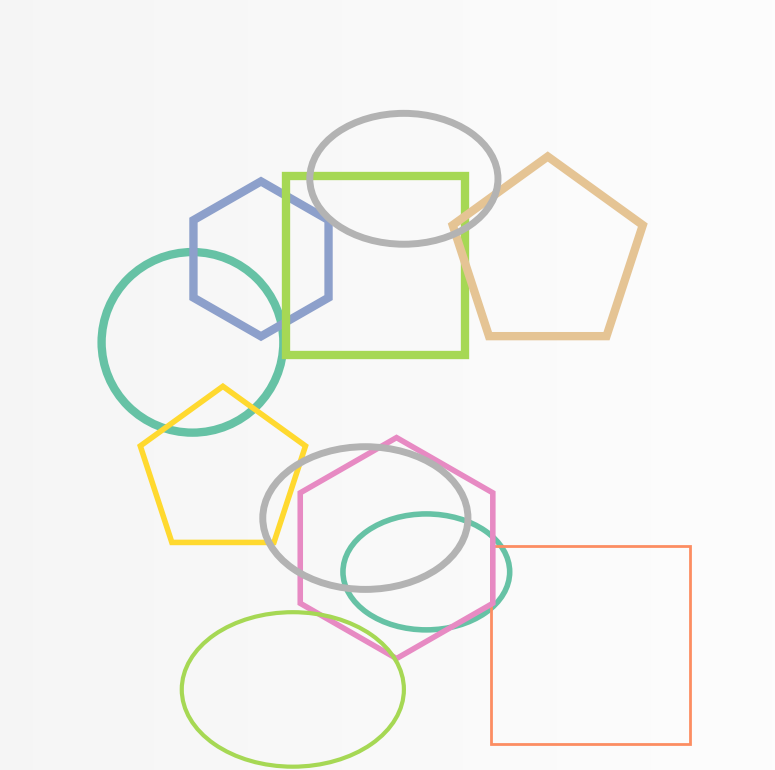[{"shape": "oval", "thickness": 2, "radius": 0.54, "center": [0.55, 0.257]}, {"shape": "circle", "thickness": 3, "radius": 0.59, "center": [0.248, 0.555]}, {"shape": "square", "thickness": 1, "radius": 0.64, "center": [0.762, 0.162]}, {"shape": "hexagon", "thickness": 3, "radius": 0.5, "center": [0.337, 0.664]}, {"shape": "hexagon", "thickness": 2, "radius": 0.72, "center": [0.512, 0.288]}, {"shape": "square", "thickness": 3, "radius": 0.58, "center": [0.484, 0.655]}, {"shape": "oval", "thickness": 1.5, "radius": 0.72, "center": [0.378, 0.105]}, {"shape": "pentagon", "thickness": 2, "radius": 0.56, "center": [0.288, 0.386]}, {"shape": "pentagon", "thickness": 3, "radius": 0.64, "center": [0.707, 0.668]}, {"shape": "oval", "thickness": 2.5, "radius": 0.66, "center": [0.471, 0.327]}, {"shape": "oval", "thickness": 2.5, "radius": 0.61, "center": [0.521, 0.768]}]